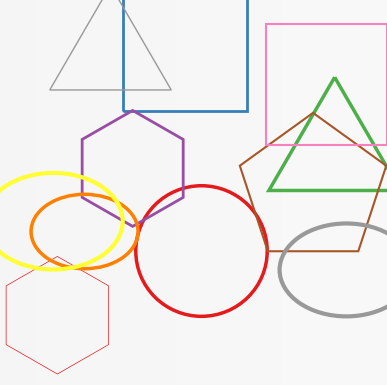[{"shape": "circle", "thickness": 2.5, "radius": 0.85, "center": [0.52, 0.348]}, {"shape": "hexagon", "thickness": 0.5, "radius": 0.76, "center": [0.148, 0.181]}, {"shape": "square", "thickness": 2, "radius": 0.8, "center": [0.477, 0.871]}, {"shape": "triangle", "thickness": 2.5, "radius": 0.98, "center": [0.864, 0.603]}, {"shape": "hexagon", "thickness": 2, "radius": 0.75, "center": [0.342, 0.563]}, {"shape": "oval", "thickness": 2.5, "radius": 0.69, "center": [0.218, 0.399]}, {"shape": "oval", "thickness": 3, "radius": 0.9, "center": [0.138, 0.425]}, {"shape": "pentagon", "thickness": 1.5, "radius": 0.99, "center": [0.808, 0.508]}, {"shape": "square", "thickness": 1.5, "radius": 0.78, "center": [0.842, 0.781]}, {"shape": "triangle", "thickness": 1, "radius": 0.91, "center": [0.285, 0.857]}, {"shape": "oval", "thickness": 3, "radius": 0.86, "center": [0.894, 0.299]}]